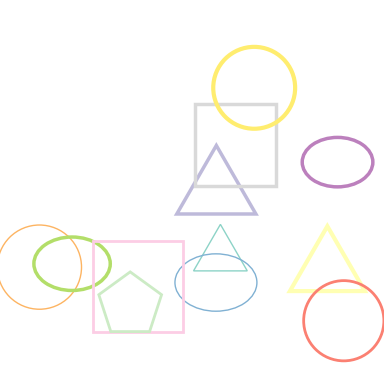[{"shape": "triangle", "thickness": 1, "radius": 0.4, "center": [0.572, 0.337]}, {"shape": "triangle", "thickness": 3, "radius": 0.56, "center": [0.85, 0.3]}, {"shape": "triangle", "thickness": 2.5, "radius": 0.59, "center": [0.562, 0.503]}, {"shape": "circle", "thickness": 2, "radius": 0.52, "center": [0.893, 0.167]}, {"shape": "oval", "thickness": 1, "radius": 0.53, "center": [0.561, 0.266]}, {"shape": "circle", "thickness": 1, "radius": 0.55, "center": [0.102, 0.306]}, {"shape": "oval", "thickness": 2.5, "radius": 0.5, "center": [0.187, 0.315]}, {"shape": "square", "thickness": 2, "radius": 0.59, "center": [0.359, 0.256]}, {"shape": "square", "thickness": 2.5, "radius": 0.53, "center": [0.612, 0.623]}, {"shape": "oval", "thickness": 2.5, "radius": 0.46, "center": [0.877, 0.579]}, {"shape": "pentagon", "thickness": 2, "radius": 0.43, "center": [0.338, 0.208]}, {"shape": "circle", "thickness": 3, "radius": 0.53, "center": [0.66, 0.772]}]